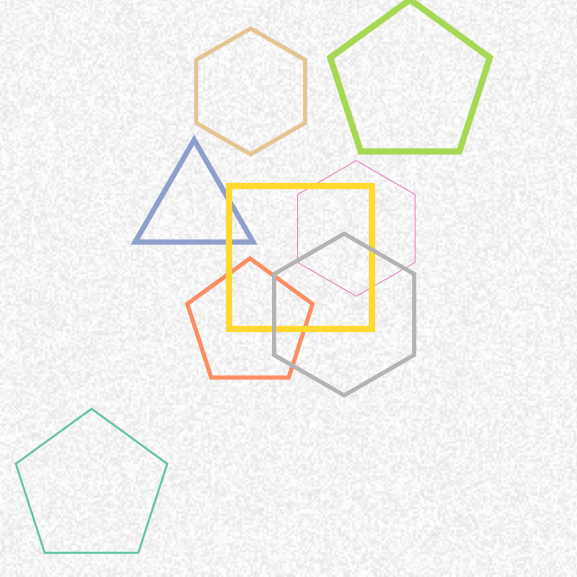[{"shape": "pentagon", "thickness": 1, "radius": 0.69, "center": [0.158, 0.153]}, {"shape": "pentagon", "thickness": 2, "radius": 0.57, "center": [0.433, 0.438]}, {"shape": "triangle", "thickness": 2.5, "radius": 0.59, "center": [0.336, 0.639]}, {"shape": "hexagon", "thickness": 0.5, "radius": 0.59, "center": [0.617, 0.604]}, {"shape": "pentagon", "thickness": 3, "radius": 0.73, "center": [0.71, 0.854]}, {"shape": "square", "thickness": 3, "radius": 0.62, "center": [0.52, 0.554]}, {"shape": "hexagon", "thickness": 2, "radius": 0.54, "center": [0.434, 0.841]}, {"shape": "hexagon", "thickness": 2, "radius": 0.7, "center": [0.596, 0.455]}]